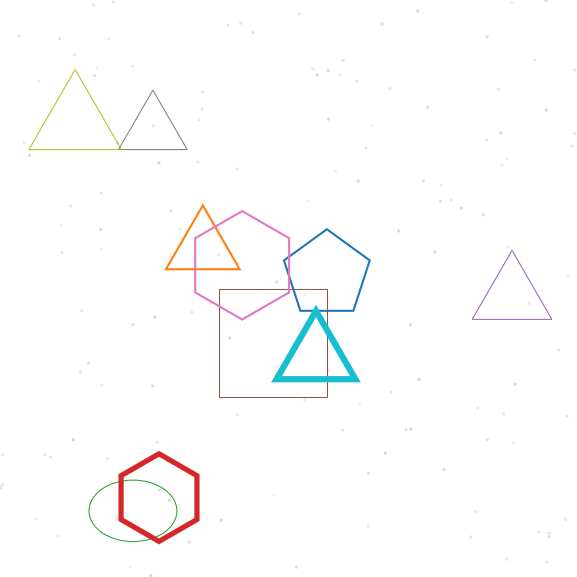[{"shape": "pentagon", "thickness": 1, "radius": 0.39, "center": [0.566, 0.524]}, {"shape": "triangle", "thickness": 1, "radius": 0.37, "center": [0.351, 0.57]}, {"shape": "oval", "thickness": 0.5, "radius": 0.38, "center": [0.23, 0.115]}, {"shape": "hexagon", "thickness": 2.5, "radius": 0.38, "center": [0.275, 0.137]}, {"shape": "triangle", "thickness": 0.5, "radius": 0.4, "center": [0.887, 0.486]}, {"shape": "square", "thickness": 0.5, "radius": 0.47, "center": [0.472, 0.404]}, {"shape": "hexagon", "thickness": 1, "radius": 0.47, "center": [0.419, 0.54]}, {"shape": "triangle", "thickness": 0.5, "radius": 0.34, "center": [0.265, 0.774]}, {"shape": "triangle", "thickness": 0.5, "radius": 0.46, "center": [0.13, 0.786]}, {"shape": "triangle", "thickness": 3, "radius": 0.39, "center": [0.547, 0.382]}]